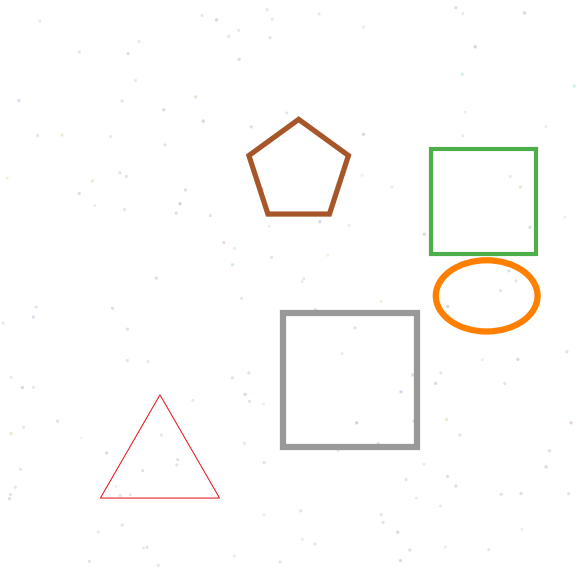[{"shape": "triangle", "thickness": 0.5, "radius": 0.6, "center": [0.277, 0.196]}, {"shape": "square", "thickness": 2, "radius": 0.45, "center": [0.837, 0.65]}, {"shape": "oval", "thickness": 3, "radius": 0.44, "center": [0.843, 0.487]}, {"shape": "pentagon", "thickness": 2.5, "radius": 0.45, "center": [0.517, 0.702]}, {"shape": "square", "thickness": 3, "radius": 0.58, "center": [0.606, 0.341]}]